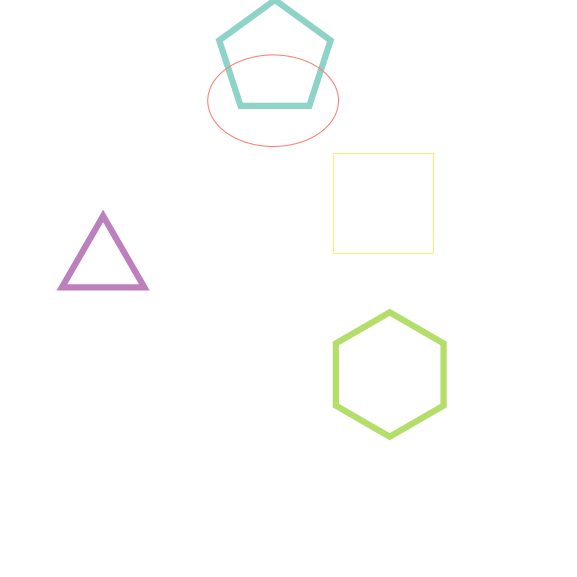[{"shape": "pentagon", "thickness": 3, "radius": 0.51, "center": [0.476, 0.898]}, {"shape": "oval", "thickness": 0.5, "radius": 0.57, "center": [0.473, 0.825]}, {"shape": "hexagon", "thickness": 3, "radius": 0.54, "center": [0.675, 0.351]}, {"shape": "triangle", "thickness": 3, "radius": 0.41, "center": [0.179, 0.543]}, {"shape": "square", "thickness": 0.5, "radius": 0.43, "center": [0.663, 0.648]}]